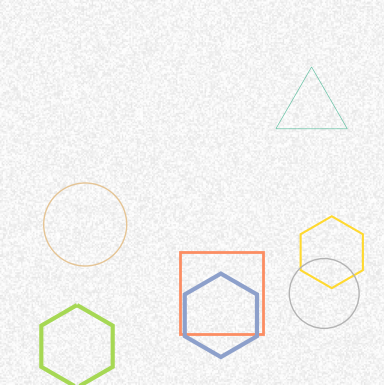[{"shape": "triangle", "thickness": 0.5, "radius": 0.54, "center": [0.809, 0.719]}, {"shape": "square", "thickness": 2, "radius": 0.54, "center": [0.576, 0.239]}, {"shape": "hexagon", "thickness": 3, "radius": 0.54, "center": [0.574, 0.181]}, {"shape": "hexagon", "thickness": 3, "radius": 0.54, "center": [0.2, 0.101]}, {"shape": "hexagon", "thickness": 1.5, "radius": 0.47, "center": [0.862, 0.345]}, {"shape": "circle", "thickness": 1, "radius": 0.54, "center": [0.221, 0.417]}, {"shape": "circle", "thickness": 1, "radius": 0.45, "center": [0.842, 0.238]}]